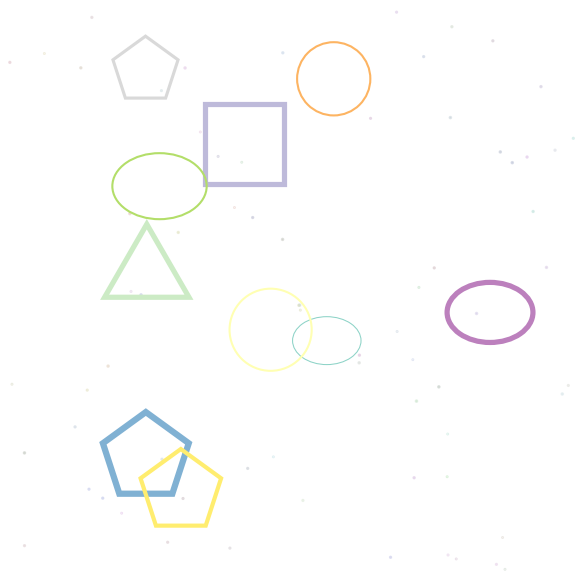[{"shape": "oval", "thickness": 0.5, "radius": 0.3, "center": [0.566, 0.409]}, {"shape": "circle", "thickness": 1, "radius": 0.36, "center": [0.469, 0.428]}, {"shape": "square", "thickness": 2.5, "radius": 0.35, "center": [0.423, 0.75]}, {"shape": "pentagon", "thickness": 3, "radius": 0.39, "center": [0.253, 0.207]}, {"shape": "circle", "thickness": 1, "radius": 0.32, "center": [0.578, 0.863]}, {"shape": "oval", "thickness": 1, "radius": 0.41, "center": [0.276, 0.677]}, {"shape": "pentagon", "thickness": 1.5, "radius": 0.3, "center": [0.252, 0.877]}, {"shape": "oval", "thickness": 2.5, "radius": 0.37, "center": [0.849, 0.458]}, {"shape": "triangle", "thickness": 2.5, "radius": 0.42, "center": [0.254, 0.527]}, {"shape": "pentagon", "thickness": 2, "radius": 0.37, "center": [0.313, 0.148]}]